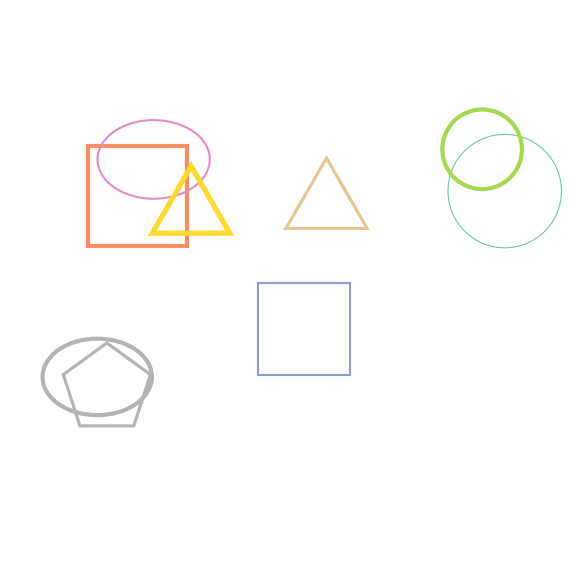[{"shape": "circle", "thickness": 0.5, "radius": 0.49, "center": [0.874, 0.668]}, {"shape": "square", "thickness": 2, "radius": 0.43, "center": [0.238, 0.66]}, {"shape": "square", "thickness": 1, "radius": 0.4, "center": [0.526, 0.429]}, {"shape": "oval", "thickness": 1, "radius": 0.49, "center": [0.266, 0.723]}, {"shape": "circle", "thickness": 2, "radius": 0.34, "center": [0.835, 0.741]}, {"shape": "triangle", "thickness": 2.5, "radius": 0.39, "center": [0.331, 0.634]}, {"shape": "triangle", "thickness": 1.5, "radius": 0.41, "center": [0.565, 0.644]}, {"shape": "oval", "thickness": 2, "radius": 0.47, "center": [0.168, 0.347]}, {"shape": "pentagon", "thickness": 1.5, "radius": 0.4, "center": [0.185, 0.326]}]